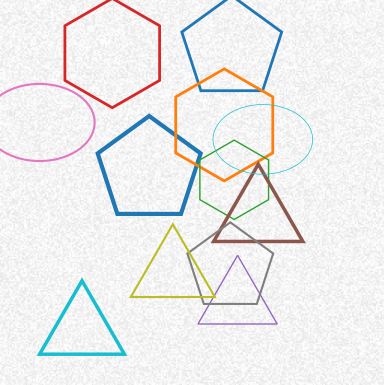[{"shape": "pentagon", "thickness": 2, "radius": 0.68, "center": [0.602, 0.875]}, {"shape": "pentagon", "thickness": 3, "radius": 0.7, "center": [0.387, 0.558]}, {"shape": "hexagon", "thickness": 2, "radius": 0.73, "center": [0.582, 0.676]}, {"shape": "hexagon", "thickness": 1, "radius": 0.52, "center": [0.608, 0.533]}, {"shape": "hexagon", "thickness": 2, "radius": 0.71, "center": [0.292, 0.862]}, {"shape": "triangle", "thickness": 1, "radius": 0.59, "center": [0.617, 0.218]}, {"shape": "triangle", "thickness": 2.5, "radius": 0.67, "center": [0.671, 0.44]}, {"shape": "oval", "thickness": 1.5, "radius": 0.72, "center": [0.103, 0.682]}, {"shape": "pentagon", "thickness": 1.5, "radius": 0.59, "center": [0.598, 0.305]}, {"shape": "triangle", "thickness": 1.5, "radius": 0.63, "center": [0.449, 0.292]}, {"shape": "triangle", "thickness": 2.5, "radius": 0.64, "center": [0.213, 0.144]}, {"shape": "oval", "thickness": 0.5, "radius": 0.65, "center": [0.683, 0.638]}]